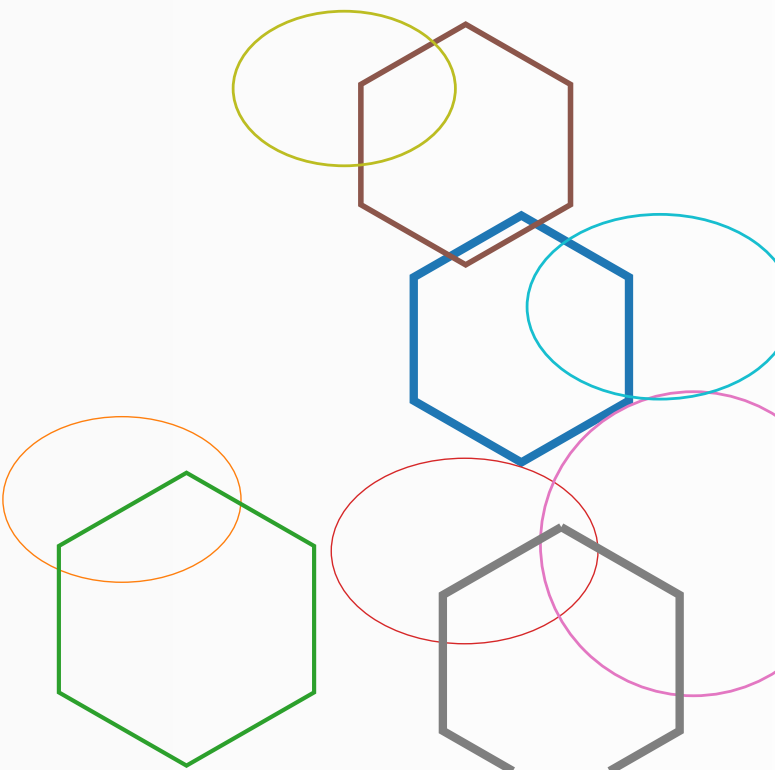[{"shape": "hexagon", "thickness": 3, "radius": 0.8, "center": [0.673, 0.56]}, {"shape": "oval", "thickness": 0.5, "radius": 0.77, "center": [0.157, 0.351]}, {"shape": "hexagon", "thickness": 1.5, "radius": 0.95, "center": [0.241, 0.196]}, {"shape": "oval", "thickness": 0.5, "radius": 0.86, "center": [0.6, 0.284]}, {"shape": "hexagon", "thickness": 2, "radius": 0.78, "center": [0.601, 0.812]}, {"shape": "circle", "thickness": 1, "radius": 0.99, "center": [0.895, 0.294]}, {"shape": "hexagon", "thickness": 3, "radius": 0.88, "center": [0.724, 0.139]}, {"shape": "oval", "thickness": 1, "radius": 0.72, "center": [0.444, 0.885]}, {"shape": "oval", "thickness": 1, "radius": 0.86, "center": [0.851, 0.602]}]